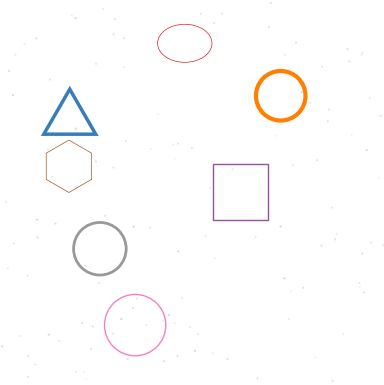[{"shape": "oval", "thickness": 0.5, "radius": 0.35, "center": [0.48, 0.888]}, {"shape": "triangle", "thickness": 2.5, "radius": 0.39, "center": [0.181, 0.69]}, {"shape": "square", "thickness": 1, "radius": 0.36, "center": [0.625, 0.501]}, {"shape": "circle", "thickness": 3, "radius": 0.32, "center": [0.729, 0.751]}, {"shape": "hexagon", "thickness": 0.5, "radius": 0.34, "center": [0.179, 0.568]}, {"shape": "circle", "thickness": 1, "radius": 0.4, "center": [0.351, 0.156]}, {"shape": "circle", "thickness": 2, "radius": 0.34, "center": [0.259, 0.354]}]